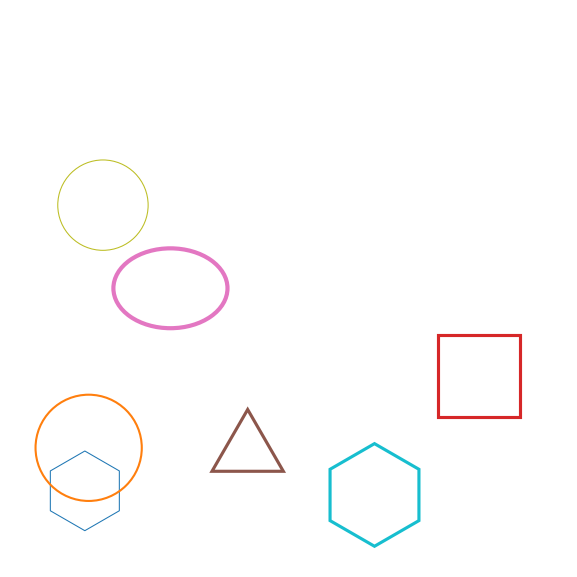[{"shape": "hexagon", "thickness": 0.5, "radius": 0.34, "center": [0.147, 0.149]}, {"shape": "circle", "thickness": 1, "radius": 0.46, "center": [0.154, 0.224]}, {"shape": "square", "thickness": 1.5, "radius": 0.35, "center": [0.829, 0.347]}, {"shape": "triangle", "thickness": 1.5, "radius": 0.36, "center": [0.429, 0.219]}, {"shape": "oval", "thickness": 2, "radius": 0.49, "center": [0.295, 0.5]}, {"shape": "circle", "thickness": 0.5, "radius": 0.39, "center": [0.178, 0.644]}, {"shape": "hexagon", "thickness": 1.5, "radius": 0.44, "center": [0.648, 0.142]}]